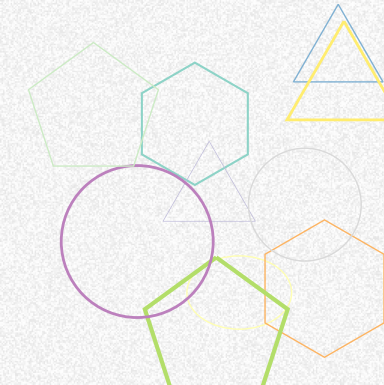[{"shape": "hexagon", "thickness": 1.5, "radius": 0.79, "center": [0.506, 0.678]}, {"shape": "oval", "thickness": 1, "radius": 0.68, "center": [0.621, 0.24]}, {"shape": "triangle", "thickness": 0.5, "radius": 0.69, "center": [0.543, 0.495]}, {"shape": "triangle", "thickness": 1, "radius": 0.67, "center": [0.878, 0.854]}, {"shape": "hexagon", "thickness": 1, "radius": 0.89, "center": [0.843, 0.25]}, {"shape": "pentagon", "thickness": 3, "radius": 0.98, "center": [0.562, 0.136]}, {"shape": "circle", "thickness": 1, "radius": 0.73, "center": [0.792, 0.468]}, {"shape": "circle", "thickness": 2, "radius": 0.99, "center": [0.356, 0.373]}, {"shape": "pentagon", "thickness": 1, "radius": 0.89, "center": [0.243, 0.712]}, {"shape": "triangle", "thickness": 2, "radius": 0.85, "center": [0.893, 0.774]}]